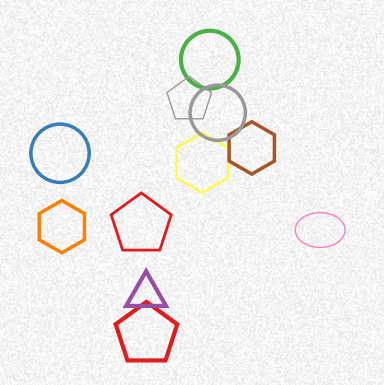[{"shape": "pentagon", "thickness": 3, "radius": 0.42, "center": [0.38, 0.132]}, {"shape": "pentagon", "thickness": 2, "radius": 0.41, "center": [0.367, 0.417]}, {"shape": "circle", "thickness": 2.5, "radius": 0.38, "center": [0.156, 0.602]}, {"shape": "circle", "thickness": 3, "radius": 0.38, "center": [0.545, 0.845]}, {"shape": "triangle", "thickness": 3, "radius": 0.3, "center": [0.379, 0.235]}, {"shape": "hexagon", "thickness": 2.5, "radius": 0.34, "center": [0.161, 0.411]}, {"shape": "hexagon", "thickness": 1.5, "radius": 0.39, "center": [0.525, 0.577]}, {"shape": "hexagon", "thickness": 2.5, "radius": 0.34, "center": [0.654, 0.616]}, {"shape": "oval", "thickness": 1, "radius": 0.32, "center": [0.832, 0.403]}, {"shape": "circle", "thickness": 2.5, "radius": 0.36, "center": [0.566, 0.707]}, {"shape": "pentagon", "thickness": 1, "radius": 0.3, "center": [0.492, 0.741]}]